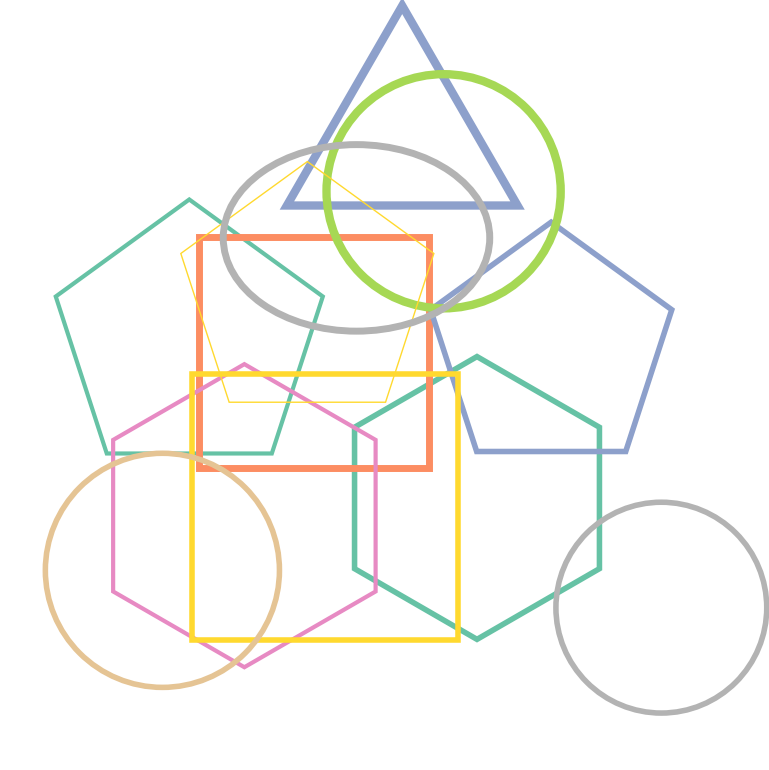[{"shape": "pentagon", "thickness": 1.5, "radius": 0.91, "center": [0.246, 0.559]}, {"shape": "hexagon", "thickness": 2, "radius": 0.92, "center": [0.619, 0.353]}, {"shape": "square", "thickness": 2.5, "radius": 0.75, "center": [0.407, 0.542]}, {"shape": "triangle", "thickness": 3, "radius": 0.86, "center": [0.522, 0.82]}, {"shape": "pentagon", "thickness": 2, "radius": 0.82, "center": [0.716, 0.547]}, {"shape": "hexagon", "thickness": 1.5, "radius": 0.98, "center": [0.317, 0.33]}, {"shape": "circle", "thickness": 3, "radius": 0.76, "center": [0.576, 0.752]}, {"shape": "square", "thickness": 2, "radius": 0.86, "center": [0.422, 0.341]}, {"shape": "pentagon", "thickness": 0.5, "radius": 0.86, "center": [0.399, 0.617]}, {"shape": "circle", "thickness": 2, "radius": 0.76, "center": [0.211, 0.259]}, {"shape": "circle", "thickness": 2, "radius": 0.68, "center": [0.859, 0.211]}, {"shape": "oval", "thickness": 2.5, "radius": 0.87, "center": [0.463, 0.691]}]